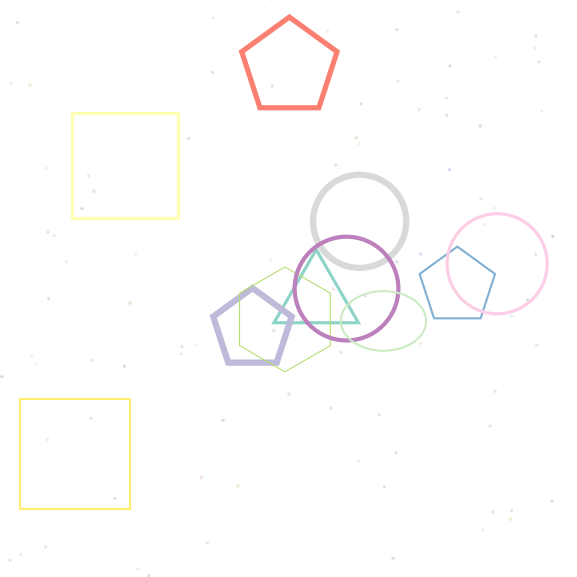[{"shape": "triangle", "thickness": 1.5, "radius": 0.42, "center": [0.548, 0.482]}, {"shape": "square", "thickness": 1.5, "radius": 0.46, "center": [0.217, 0.713]}, {"shape": "pentagon", "thickness": 3, "radius": 0.36, "center": [0.437, 0.429]}, {"shape": "pentagon", "thickness": 2.5, "radius": 0.43, "center": [0.501, 0.883]}, {"shape": "pentagon", "thickness": 1, "radius": 0.34, "center": [0.792, 0.503]}, {"shape": "hexagon", "thickness": 0.5, "radius": 0.45, "center": [0.493, 0.446]}, {"shape": "circle", "thickness": 1.5, "radius": 0.43, "center": [0.861, 0.542]}, {"shape": "circle", "thickness": 3, "radius": 0.4, "center": [0.623, 0.616]}, {"shape": "circle", "thickness": 2, "radius": 0.45, "center": [0.6, 0.499]}, {"shape": "oval", "thickness": 1, "radius": 0.37, "center": [0.664, 0.443]}, {"shape": "square", "thickness": 1, "radius": 0.48, "center": [0.13, 0.213]}]